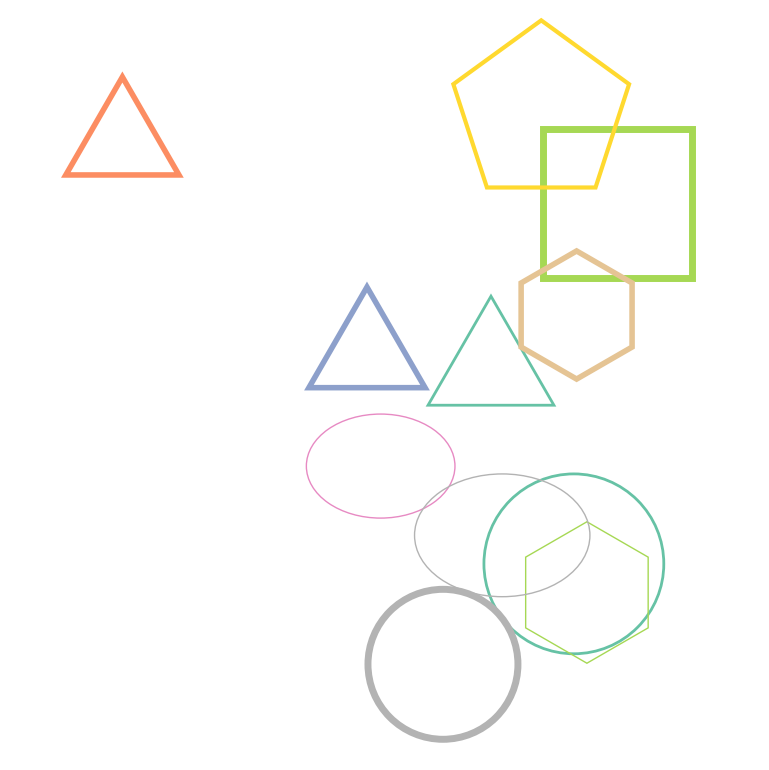[{"shape": "circle", "thickness": 1, "radius": 0.58, "center": [0.745, 0.268]}, {"shape": "triangle", "thickness": 1, "radius": 0.47, "center": [0.638, 0.521]}, {"shape": "triangle", "thickness": 2, "radius": 0.42, "center": [0.159, 0.815]}, {"shape": "triangle", "thickness": 2, "radius": 0.44, "center": [0.477, 0.54]}, {"shape": "oval", "thickness": 0.5, "radius": 0.48, "center": [0.494, 0.395]}, {"shape": "hexagon", "thickness": 0.5, "radius": 0.46, "center": [0.762, 0.231]}, {"shape": "square", "thickness": 2.5, "radius": 0.48, "center": [0.802, 0.735]}, {"shape": "pentagon", "thickness": 1.5, "radius": 0.6, "center": [0.703, 0.854]}, {"shape": "hexagon", "thickness": 2, "radius": 0.42, "center": [0.749, 0.591]}, {"shape": "oval", "thickness": 0.5, "radius": 0.57, "center": [0.652, 0.305]}, {"shape": "circle", "thickness": 2.5, "radius": 0.49, "center": [0.575, 0.137]}]